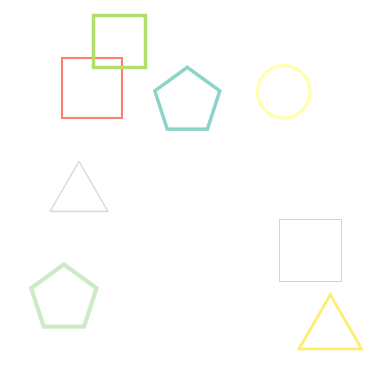[{"shape": "pentagon", "thickness": 2.5, "radius": 0.44, "center": [0.487, 0.736]}, {"shape": "circle", "thickness": 2.5, "radius": 0.34, "center": [0.737, 0.761]}, {"shape": "square", "thickness": 1.5, "radius": 0.39, "center": [0.239, 0.771]}, {"shape": "square", "thickness": 0.5, "radius": 0.4, "center": [0.805, 0.351]}, {"shape": "square", "thickness": 2.5, "radius": 0.34, "center": [0.31, 0.894]}, {"shape": "triangle", "thickness": 1, "radius": 0.43, "center": [0.205, 0.494]}, {"shape": "pentagon", "thickness": 3, "radius": 0.45, "center": [0.166, 0.224]}, {"shape": "triangle", "thickness": 2, "radius": 0.47, "center": [0.858, 0.141]}]